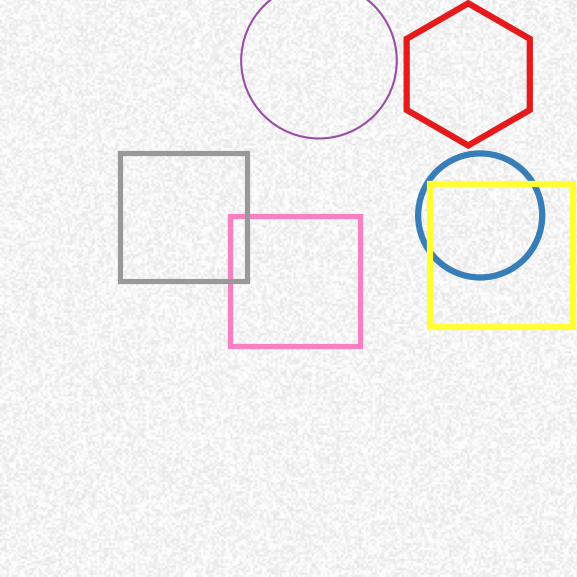[{"shape": "hexagon", "thickness": 3, "radius": 0.62, "center": [0.811, 0.87]}, {"shape": "circle", "thickness": 3, "radius": 0.54, "center": [0.831, 0.626]}, {"shape": "circle", "thickness": 1, "radius": 0.67, "center": [0.552, 0.894]}, {"shape": "square", "thickness": 3, "radius": 0.62, "center": [0.868, 0.557]}, {"shape": "square", "thickness": 2.5, "radius": 0.56, "center": [0.511, 0.513]}, {"shape": "square", "thickness": 2.5, "radius": 0.55, "center": [0.318, 0.624]}]